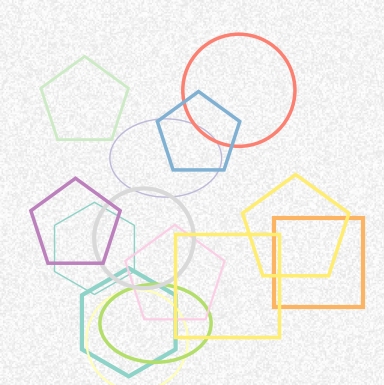[{"shape": "hexagon", "thickness": 1, "radius": 0.6, "center": [0.245, 0.355]}, {"shape": "hexagon", "thickness": 3, "radius": 0.7, "center": [0.334, 0.163]}, {"shape": "circle", "thickness": 1.5, "radius": 0.66, "center": [0.356, 0.116]}, {"shape": "oval", "thickness": 1, "radius": 0.73, "center": [0.43, 0.59]}, {"shape": "circle", "thickness": 2.5, "radius": 0.73, "center": [0.62, 0.766]}, {"shape": "pentagon", "thickness": 2.5, "radius": 0.56, "center": [0.516, 0.65]}, {"shape": "square", "thickness": 3, "radius": 0.58, "center": [0.827, 0.319]}, {"shape": "oval", "thickness": 2.5, "radius": 0.72, "center": [0.404, 0.16]}, {"shape": "pentagon", "thickness": 1.5, "radius": 0.68, "center": [0.454, 0.28]}, {"shape": "circle", "thickness": 3, "radius": 0.65, "center": [0.374, 0.381]}, {"shape": "pentagon", "thickness": 2.5, "radius": 0.61, "center": [0.196, 0.415]}, {"shape": "pentagon", "thickness": 2, "radius": 0.6, "center": [0.22, 0.734]}, {"shape": "pentagon", "thickness": 2.5, "radius": 0.73, "center": [0.768, 0.401]}, {"shape": "square", "thickness": 2.5, "radius": 0.67, "center": [0.589, 0.258]}]